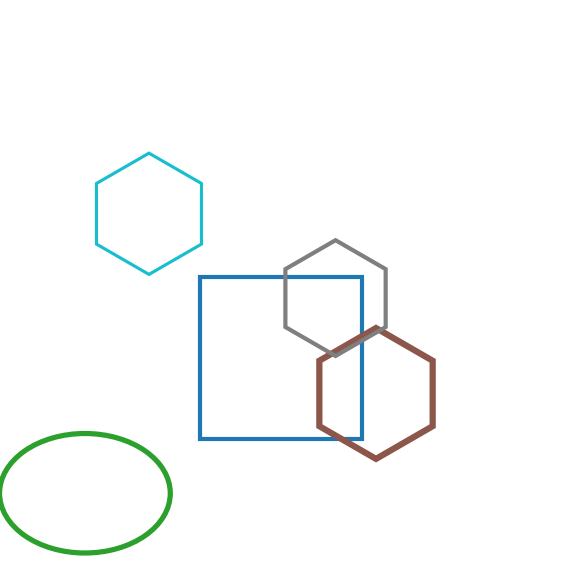[{"shape": "square", "thickness": 2, "radius": 0.7, "center": [0.486, 0.38]}, {"shape": "oval", "thickness": 2.5, "radius": 0.74, "center": [0.147, 0.145]}, {"shape": "hexagon", "thickness": 3, "radius": 0.57, "center": [0.651, 0.318]}, {"shape": "hexagon", "thickness": 2, "radius": 0.5, "center": [0.581, 0.483]}, {"shape": "hexagon", "thickness": 1.5, "radius": 0.52, "center": [0.258, 0.629]}]